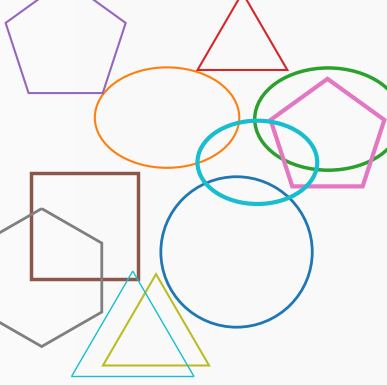[{"shape": "circle", "thickness": 2, "radius": 0.98, "center": [0.61, 0.346]}, {"shape": "oval", "thickness": 1.5, "radius": 0.93, "center": [0.431, 0.695]}, {"shape": "oval", "thickness": 2.5, "radius": 0.95, "center": [0.847, 0.691]}, {"shape": "triangle", "thickness": 1.5, "radius": 0.67, "center": [0.626, 0.885]}, {"shape": "pentagon", "thickness": 1.5, "radius": 0.81, "center": [0.169, 0.89]}, {"shape": "square", "thickness": 2.5, "radius": 0.69, "center": [0.219, 0.413]}, {"shape": "pentagon", "thickness": 3, "radius": 0.77, "center": [0.845, 0.641]}, {"shape": "hexagon", "thickness": 2, "radius": 0.9, "center": [0.108, 0.279]}, {"shape": "triangle", "thickness": 1.5, "radius": 0.79, "center": [0.403, 0.13]}, {"shape": "oval", "thickness": 3, "radius": 0.77, "center": [0.664, 0.578]}, {"shape": "triangle", "thickness": 1, "radius": 0.91, "center": [0.343, 0.113]}]